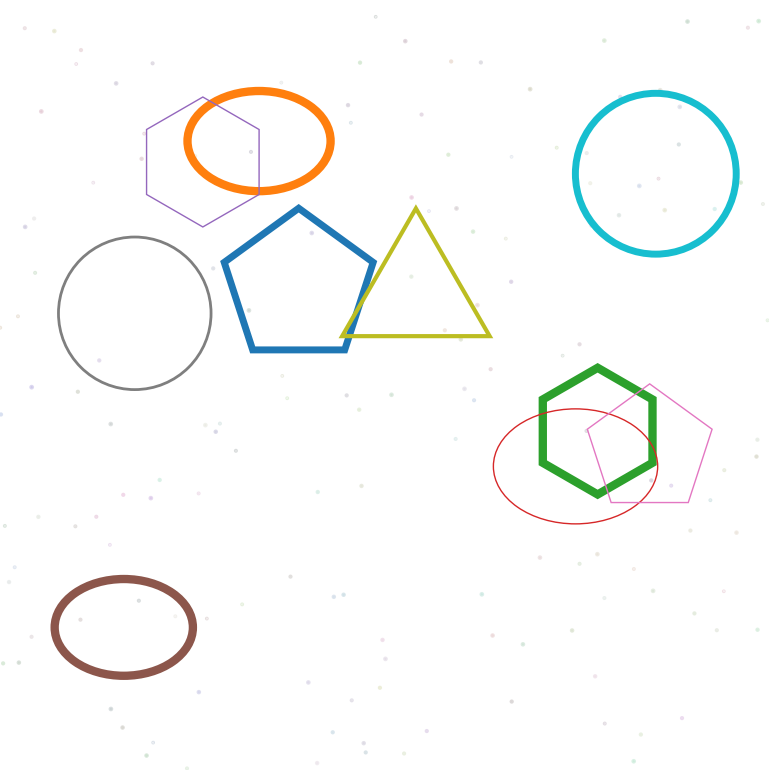[{"shape": "pentagon", "thickness": 2.5, "radius": 0.51, "center": [0.388, 0.628]}, {"shape": "oval", "thickness": 3, "radius": 0.46, "center": [0.336, 0.817]}, {"shape": "hexagon", "thickness": 3, "radius": 0.41, "center": [0.776, 0.44]}, {"shape": "oval", "thickness": 0.5, "radius": 0.53, "center": [0.747, 0.394]}, {"shape": "hexagon", "thickness": 0.5, "radius": 0.42, "center": [0.263, 0.79]}, {"shape": "oval", "thickness": 3, "radius": 0.45, "center": [0.161, 0.185]}, {"shape": "pentagon", "thickness": 0.5, "radius": 0.43, "center": [0.844, 0.416]}, {"shape": "circle", "thickness": 1, "radius": 0.5, "center": [0.175, 0.593]}, {"shape": "triangle", "thickness": 1.5, "radius": 0.55, "center": [0.54, 0.619]}, {"shape": "circle", "thickness": 2.5, "radius": 0.52, "center": [0.852, 0.774]}]